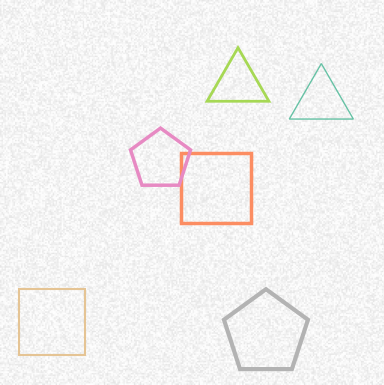[{"shape": "triangle", "thickness": 1, "radius": 0.48, "center": [0.835, 0.739]}, {"shape": "square", "thickness": 2.5, "radius": 0.46, "center": [0.56, 0.511]}, {"shape": "pentagon", "thickness": 2.5, "radius": 0.41, "center": [0.417, 0.585]}, {"shape": "triangle", "thickness": 2, "radius": 0.46, "center": [0.618, 0.783]}, {"shape": "square", "thickness": 1.5, "radius": 0.43, "center": [0.135, 0.163]}, {"shape": "pentagon", "thickness": 3, "radius": 0.57, "center": [0.691, 0.134]}]